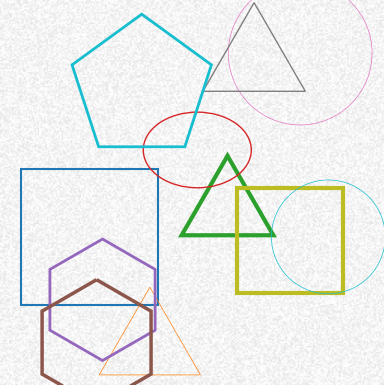[{"shape": "square", "thickness": 1.5, "radius": 0.89, "center": [0.233, 0.385]}, {"shape": "triangle", "thickness": 0.5, "radius": 0.76, "center": [0.389, 0.102]}, {"shape": "triangle", "thickness": 3, "radius": 0.69, "center": [0.591, 0.458]}, {"shape": "oval", "thickness": 1, "radius": 0.7, "center": [0.512, 0.611]}, {"shape": "hexagon", "thickness": 2, "radius": 0.79, "center": [0.266, 0.221]}, {"shape": "hexagon", "thickness": 2.5, "radius": 0.82, "center": [0.251, 0.11]}, {"shape": "circle", "thickness": 0.5, "radius": 0.93, "center": [0.78, 0.862]}, {"shape": "triangle", "thickness": 1, "radius": 0.77, "center": [0.66, 0.84]}, {"shape": "square", "thickness": 3, "radius": 0.68, "center": [0.753, 0.376]}, {"shape": "pentagon", "thickness": 2, "radius": 0.95, "center": [0.368, 0.773]}, {"shape": "circle", "thickness": 0.5, "radius": 0.74, "center": [0.853, 0.385]}]